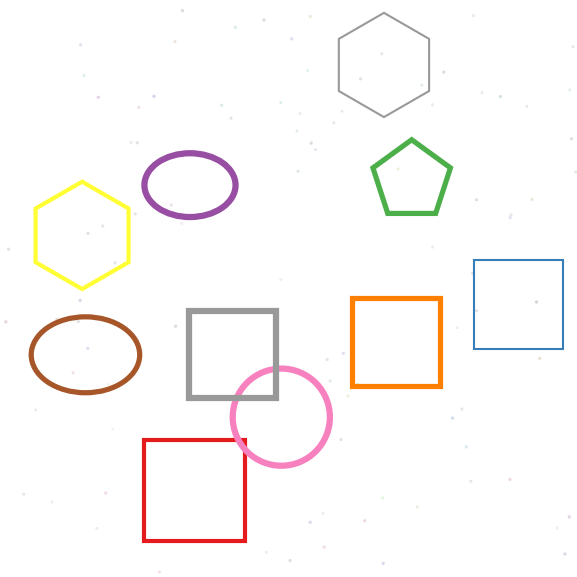[{"shape": "square", "thickness": 2, "radius": 0.44, "center": [0.337, 0.15]}, {"shape": "square", "thickness": 1, "radius": 0.39, "center": [0.898, 0.472]}, {"shape": "pentagon", "thickness": 2.5, "radius": 0.35, "center": [0.713, 0.687]}, {"shape": "oval", "thickness": 3, "radius": 0.39, "center": [0.329, 0.679]}, {"shape": "square", "thickness": 2.5, "radius": 0.38, "center": [0.686, 0.407]}, {"shape": "hexagon", "thickness": 2, "radius": 0.46, "center": [0.142, 0.592]}, {"shape": "oval", "thickness": 2.5, "radius": 0.47, "center": [0.148, 0.385]}, {"shape": "circle", "thickness": 3, "radius": 0.42, "center": [0.487, 0.277]}, {"shape": "square", "thickness": 3, "radius": 0.38, "center": [0.403, 0.386]}, {"shape": "hexagon", "thickness": 1, "radius": 0.45, "center": [0.665, 0.887]}]